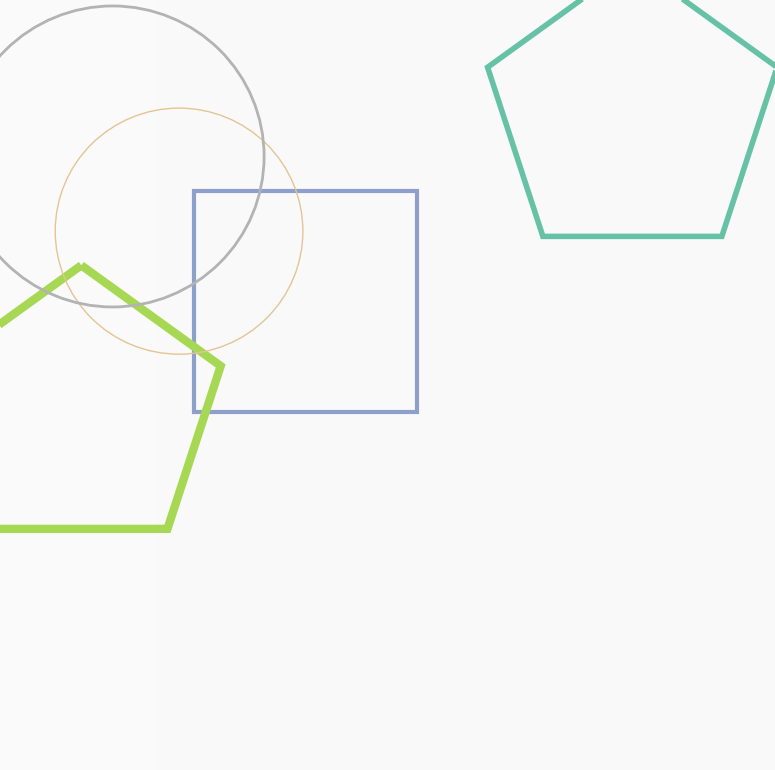[{"shape": "pentagon", "thickness": 2, "radius": 0.98, "center": [0.816, 0.852]}, {"shape": "square", "thickness": 1.5, "radius": 0.72, "center": [0.394, 0.608]}, {"shape": "pentagon", "thickness": 3, "radius": 0.95, "center": [0.105, 0.466]}, {"shape": "circle", "thickness": 0.5, "radius": 0.8, "center": [0.231, 0.7]}, {"shape": "circle", "thickness": 1, "radius": 0.98, "center": [0.145, 0.797]}]